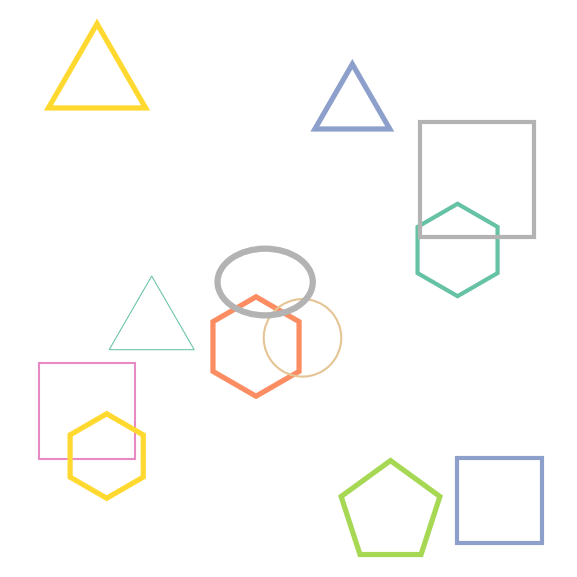[{"shape": "triangle", "thickness": 0.5, "radius": 0.43, "center": [0.263, 0.436]}, {"shape": "hexagon", "thickness": 2, "radius": 0.4, "center": [0.792, 0.566]}, {"shape": "hexagon", "thickness": 2.5, "radius": 0.43, "center": [0.443, 0.399]}, {"shape": "triangle", "thickness": 2.5, "radius": 0.37, "center": [0.61, 0.813]}, {"shape": "square", "thickness": 2, "radius": 0.37, "center": [0.865, 0.133]}, {"shape": "square", "thickness": 1, "radius": 0.42, "center": [0.15, 0.287]}, {"shape": "pentagon", "thickness": 2.5, "radius": 0.45, "center": [0.676, 0.112]}, {"shape": "hexagon", "thickness": 2.5, "radius": 0.37, "center": [0.185, 0.21]}, {"shape": "triangle", "thickness": 2.5, "radius": 0.49, "center": [0.168, 0.861]}, {"shape": "circle", "thickness": 1, "radius": 0.34, "center": [0.524, 0.414]}, {"shape": "oval", "thickness": 3, "radius": 0.41, "center": [0.459, 0.511]}, {"shape": "square", "thickness": 2, "radius": 0.5, "center": [0.826, 0.688]}]